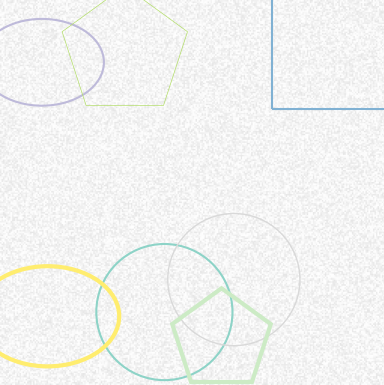[{"shape": "circle", "thickness": 1.5, "radius": 0.88, "center": [0.427, 0.189]}, {"shape": "oval", "thickness": 1.5, "radius": 0.81, "center": [0.109, 0.838]}, {"shape": "square", "thickness": 1.5, "radius": 0.85, "center": [0.876, 0.887]}, {"shape": "pentagon", "thickness": 0.5, "radius": 0.86, "center": [0.324, 0.865]}, {"shape": "circle", "thickness": 1, "radius": 0.86, "center": [0.607, 0.274]}, {"shape": "pentagon", "thickness": 3, "radius": 0.67, "center": [0.575, 0.117]}, {"shape": "oval", "thickness": 3, "radius": 0.93, "center": [0.124, 0.179]}]